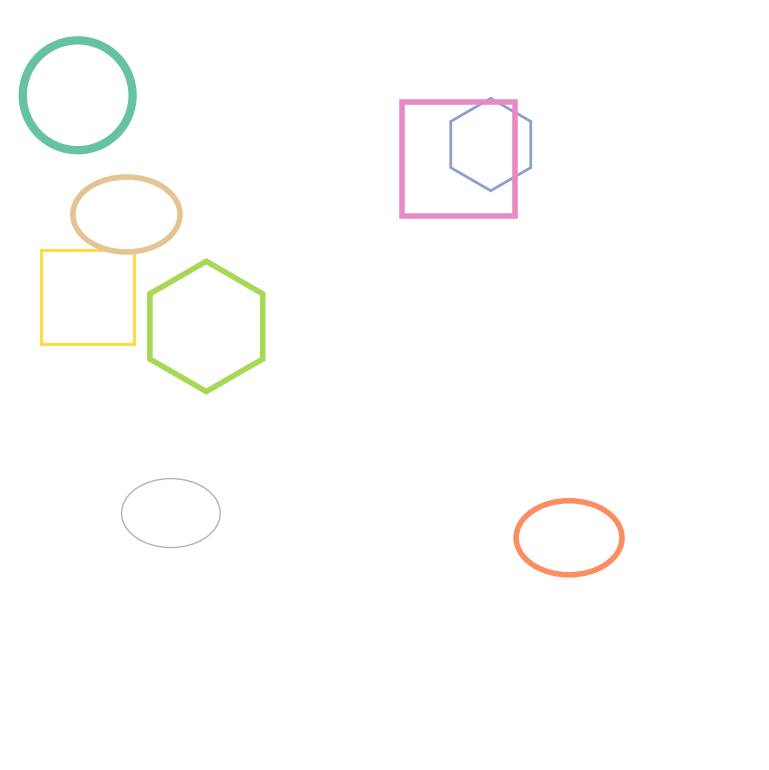[{"shape": "circle", "thickness": 3, "radius": 0.36, "center": [0.101, 0.876]}, {"shape": "oval", "thickness": 2, "radius": 0.34, "center": [0.739, 0.302]}, {"shape": "hexagon", "thickness": 1, "radius": 0.3, "center": [0.637, 0.812]}, {"shape": "square", "thickness": 2, "radius": 0.37, "center": [0.596, 0.793]}, {"shape": "hexagon", "thickness": 2, "radius": 0.42, "center": [0.268, 0.576]}, {"shape": "square", "thickness": 1, "radius": 0.3, "center": [0.114, 0.614]}, {"shape": "oval", "thickness": 2, "radius": 0.35, "center": [0.164, 0.721]}, {"shape": "oval", "thickness": 0.5, "radius": 0.32, "center": [0.222, 0.334]}]